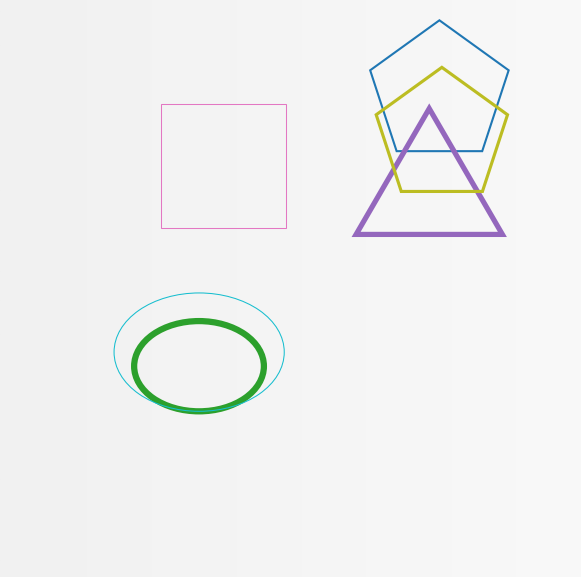[{"shape": "pentagon", "thickness": 1, "radius": 0.63, "center": [0.756, 0.839]}, {"shape": "oval", "thickness": 3, "radius": 0.56, "center": [0.342, 0.365]}, {"shape": "triangle", "thickness": 2.5, "radius": 0.73, "center": [0.738, 0.666]}, {"shape": "square", "thickness": 0.5, "radius": 0.54, "center": [0.384, 0.712]}, {"shape": "pentagon", "thickness": 1.5, "radius": 0.59, "center": [0.76, 0.764]}, {"shape": "oval", "thickness": 0.5, "radius": 0.73, "center": [0.343, 0.389]}]